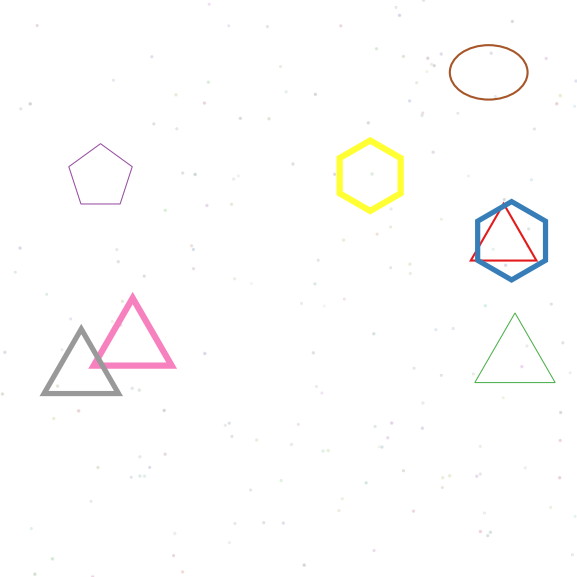[{"shape": "triangle", "thickness": 1, "radius": 0.33, "center": [0.872, 0.581]}, {"shape": "hexagon", "thickness": 2.5, "radius": 0.34, "center": [0.886, 0.582]}, {"shape": "triangle", "thickness": 0.5, "radius": 0.4, "center": [0.892, 0.377]}, {"shape": "pentagon", "thickness": 0.5, "radius": 0.29, "center": [0.174, 0.693]}, {"shape": "hexagon", "thickness": 3, "radius": 0.3, "center": [0.641, 0.695]}, {"shape": "oval", "thickness": 1, "radius": 0.34, "center": [0.846, 0.874]}, {"shape": "triangle", "thickness": 3, "radius": 0.39, "center": [0.23, 0.405]}, {"shape": "triangle", "thickness": 2.5, "radius": 0.37, "center": [0.141, 0.355]}]